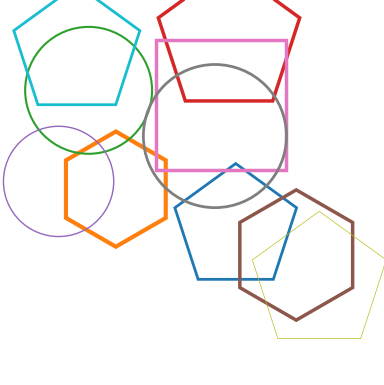[{"shape": "pentagon", "thickness": 2, "radius": 0.83, "center": [0.612, 0.409]}, {"shape": "hexagon", "thickness": 3, "radius": 0.75, "center": [0.301, 0.509]}, {"shape": "circle", "thickness": 1.5, "radius": 0.82, "center": [0.23, 0.765]}, {"shape": "pentagon", "thickness": 2.5, "radius": 0.97, "center": [0.595, 0.894]}, {"shape": "circle", "thickness": 1, "radius": 0.72, "center": [0.152, 0.529]}, {"shape": "hexagon", "thickness": 2.5, "radius": 0.85, "center": [0.769, 0.338]}, {"shape": "square", "thickness": 2.5, "radius": 0.85, "center": [0.574, 0.727]}, {"shape": "circle", "thickness": 2, "radius": 0.93, "center": [0.558, 0.647]}, {"shape": "pentagon", "thickness": 0.5, "radius": 0.91, "center": [0.829, 0.268]}, {"shape": "pentagon", "thickness": 2, "radius": 0.86, "center": [0.2, 0.867]}]